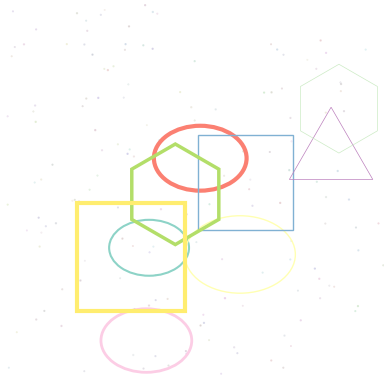[{"shape": "oval", "thickness": 1.5, "radius": 0.52, "center": [0.387, 0.356]}, {"shape": "oval", "thickness": 1, "radius": 0.72, "center": [0.623, 0.339]}, {"shape": "oval", "thickness": 3, "radius": 0.6, "center": [0.52, 0.589]}, {"shape": "square", "thickness": 1, "radius": 0.62, "center": [0.637, 0.526]}, {"shape": "hexagon", "thickness": 2.5, "radius": 0.65, "center": [0.455, 0.495]}, {"shape": "oval", "thickness": 2, "radius": 0.59, "center": [0.38, 0.115]}, {"shape": "triangle", "thickness": 0.5, "radius": 0.63, "center": [0.86, 0.596]}, {"shape": "hexagon", "thickness": 0.5, "radius": 0.58, "center": [0.88, 0.718]}, {"shape": "square", "thickness": 3, "radius": 0.7, "center": [0.34, 0.332]}]